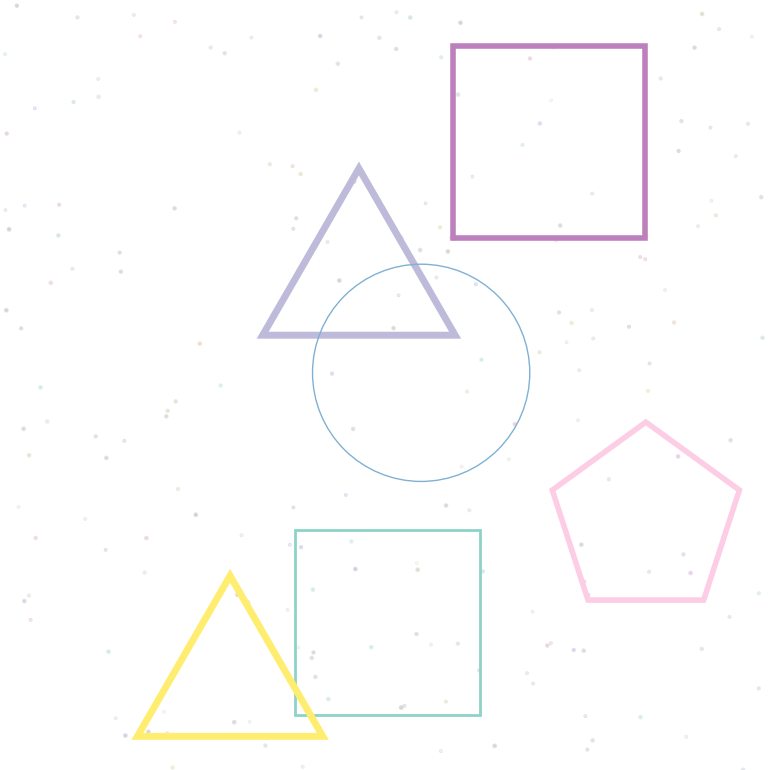[{"shape": "square", "thickness": 1, "radius": 0.6, "center": [0.503, 0.191]}, {"shape": "triangle", "thickness": 2.5, "radius": 0.72, "center": [0.466, 0.637]}, {"shape": "circle", "thickness": 0.5, "radius": 0.71, "center": [0.547, 0.516]}, {"shape": "pentagon", "thickness": 2, "radius": 0.64, "center": [0.839, 0.324]}, {"shape": "square", "thickness": 2, "radius": 0.62, "center": [0.713, 0.816]}, {"shape": "triangle", "thickness": 2.5, "radius": 0.7, "center": [0.299, 0.113]}]